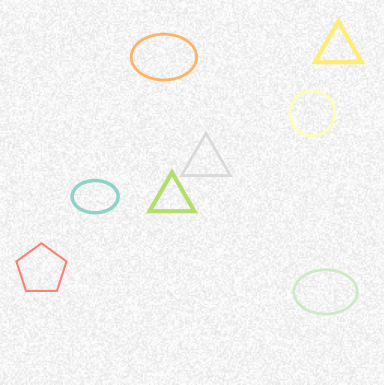[{"shape": "oval", "thickness": 2.5, "radius": 0.3, "center": [0.247, 0.489]}, {"shape": "circle", "thickness": 2, "radius": 0.29, "center": [0.811, 0.706]}, {"shape": "pentagon", "thickness": 1.5, "radius": 0.34, "center": [0.108, 0.3]}, {"shape": "oval", "thickness": 2, "radius": 0.43, "center": [0.426, 0.852]}, {"shape": "triangle", "thickness": 3, "radius": 0.34, "center": [0.447, 0.485]}, {"shape": "triangle", "thickness": 2, "radius": 0.37, "center": [0.535, 0.581]}, {"shape": "oval", "thickness": 2, "radius": 0.41, "center": [0.846, 0.242]}, {"shape": "triangle", "thickness": 3, "radius": 0.35, "center": [0.879, 0.874]}]